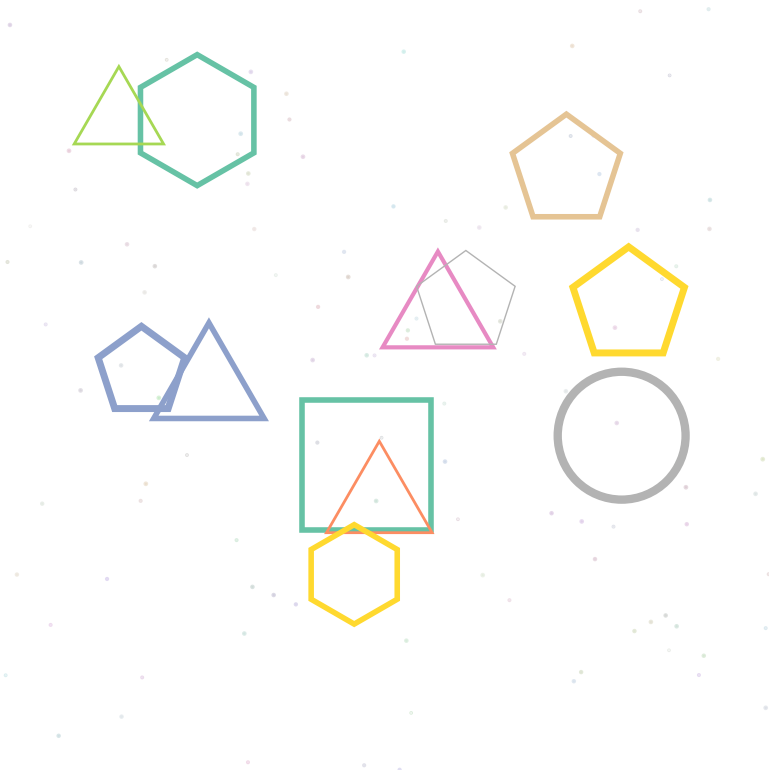[{"shape": "square", "thickness": 2, "radius": 0.42, "center": [0.476, 0.396]}, {"shape": "hexagon", "thickness": 2, "radius": 0.43, "center": [0.256, 0.844]}, {"shape": "triangle", "thickness": 1, "radius": 0.4, "center": [0.493, 0.348]}, {"shape": "pentagon", "thickness": 2.5, "radius": 0.3, "center": [0.184, 0.517]}, {"shape": "triangle", "thickness": 2, "radius": 0.41, "center": [0.271, 0.498]}, {"shape": "triangle", "thickness": 1.5, "radius": 0.41, "center": [0.569, 0.59]}, {"shape": "triangle", "thickness": 1, "radius": 0.34, "center": [0.154, 0.847]}, {"shape": "hexagon", "thickness": 2, "radius": 0.32, "center": [0.46, 0.254]}, {"shape": "pentagon", "thickness": 2.5, "radius": 0.38, "center": [0.816, 0.603]}, {"shape": "pentagon", "thickness": 2, "radius": 0.37, "center": [0.736, 0.778]}, {"shape": "pentagon", "thickness": 0.5, "radius": 0.34, "center": [0.605, 0.607]}, {"shape": "circle", "thickness": 3, "radius": 0.42, "center": [0.807, 0.434]}]